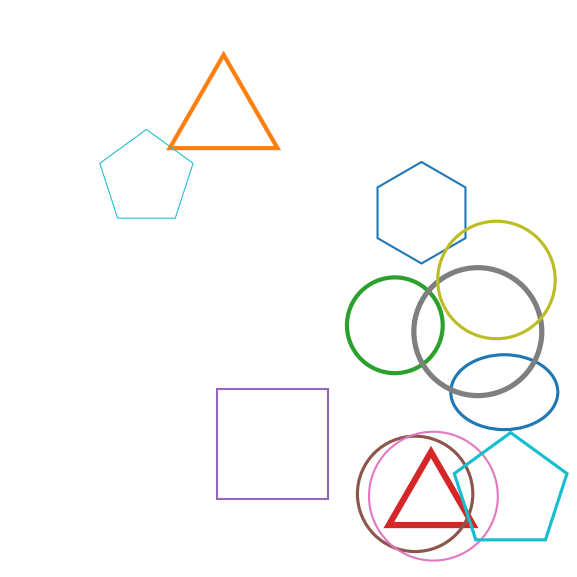[{"shape": "hexagon", "thickness": 1, "radius": 0.44, "center": [0.73, 0.631]}, {"shape": "oval", "thickness": 1.5, "radius": 0.46, "center": [0.873, 0.32]}, {"shape": "triangle", "thickness": 2, "radius": 0.54, "center": [0.387, 0.797]}, {"shape": "circle", "thickness": 2, "radius": 0.41, "center": [0.684, 0.436]}, {"shape": "triangle", "thickness": 3, "radius": 0.42, "center": [0.746, 0.132]}, {"shape": "square", "thickness": 1, "radius": 0.48, "center": [0.472, 0.23]}, {"shape": "circle", "thickness": 1.5, "radius": 0.5, "center": [0.719, 0.144]}, {"shape": "circle", "thickness": 1, "radius": 0.56, "center": [0.75, 0.14]}, {"shape": "circle", "thickness": 2.5, "radius": 0.55, "center": [0.827, 0.425]}, {"shape": "circle", "thickness": 1.5, "radius": 0.51, "center": [0.86, 0.514]}, {"shape": "pentagon", "thickness": 0.5, "radius": 0.42, "center": [0.254, 0.69]}, {"shape": "pentagon", "thickness": 1.5, "radius": 0.51, "center": [0.884, 0.147]}]